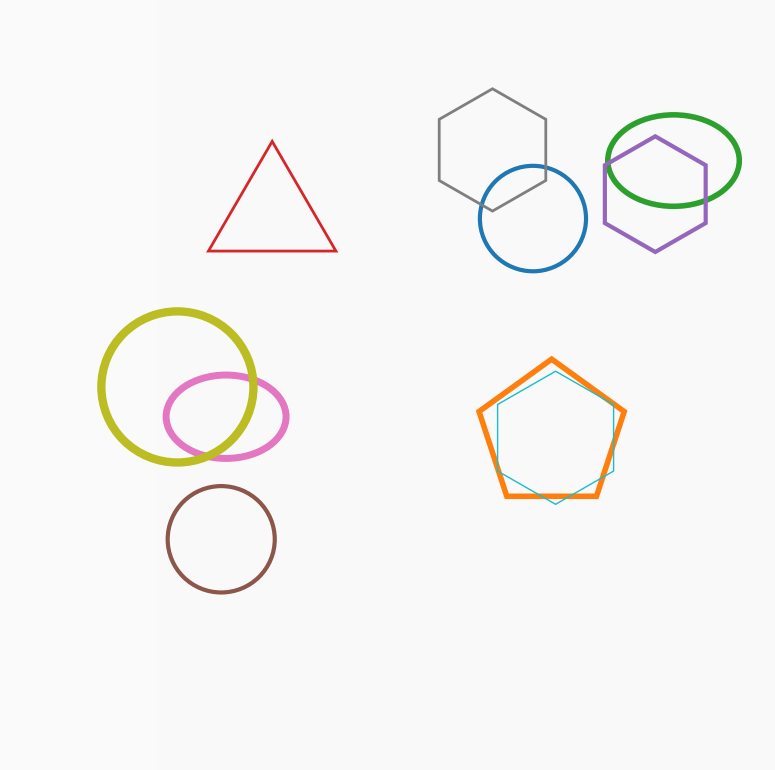[{"shape": "circle", "thickness": 1.5, "radius": 0.34, "center": [0.688, 0.716]}, {"shape": "pentagon", "thickness": 2, "radius": 0.49, "center": [0.712, 0.435]}, {"shape": "oval", "thickness": 2, "radius": 0.42, "center": [0.869, 0.791]}, {"shape": "triangle", "thickness": 1, "radius": 0.47, "center": [0.351, 0.721]}, {"shape": "hexagon", "thickness": 1.5, "radius": 0.38, "center": [0.846, 0.748]}, {"shape": "circle", "thickness": 1.5, "radius": 0.35, "center": [0.285, 0.3]}, {"shape": "oval", "thickness": 2.5, "radius": 0.39, "center": [0.292, 0.459]}, {"shape": "hexagon", "thickness": 1, "radius": 0.4, "center": [0.635, 0.805]}, {"shape": "circle", "thickness": 3, "radius": 0.49, "center": [0.229, 0.497]}, {"shape": "hexagon", "thickness": 0.5, "radius": 0.43, "center": [0.717, 0.431]}]